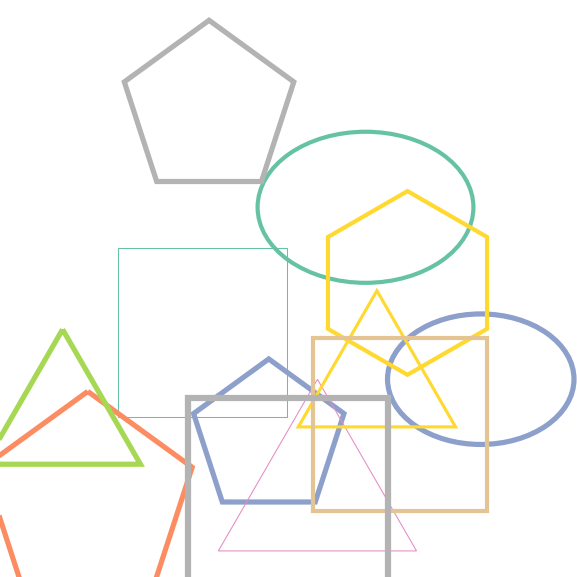[{"shape": "oval", "thickness": 2, "radius": 0.93, "center": [0.633, 0.64]}, {"shape": "square", "thickness": 0.5, "radius": 0.73, "center": [0.35, 0.423]}, {"shape": "pentagon", "thickness": 2.5, "radius": 0.95, "center": [0.152, 0.131]}, {"shape": "pentagon", "thickness": 2.5, "radius": 0.68, "center": [0.465, 0.241]}, {"shape": "oval", "thickness": 2.5, "radius": 0.81, "center": [0.832, 0.343]}, {"shape": "triangle", "thickness": 0.5, "radius": 0.99, "center": [0.55, 0.144]}, {"shape": "triangle", "thickness": 2.5, "radius": 0.78, "center": [0.108, 0.273]}, {"shape": "hexagon", "thickness": 2, "radius": 0.8, "center": [0.706, 0.509]}, {"shape": "triangle", "thickness": 1.5, "radius": 0.79, "center": [0.653, 0.339]}, {"shape": "square", "thickness": 2, "radius": 0.75, "center": [0.692, 0.264]}, {"shape": "pentagon", "thickness": 2.5, "radius": 0.77, "center": [0.362, 0.81]}, {"shape": "square", "thickness": 3, "radius": 0.87, "center": [0.499, 0.136]}]